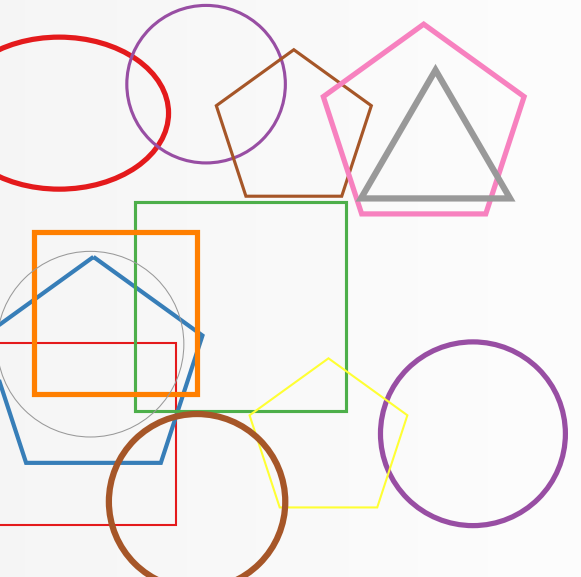[{"shape": "square", "thickness": 1, "radius": 0.79, "center": [0.145, 0.247]}, {"shape": "oval", "thickness": 2.5, "radius": 0.94, "center": [0.102, 0.803]}, {"shape": "pentagon", "thickness": 2, "radius": 0.99, "center": [0.161, 0.357]}, {"shape": "square", "thickness": 1.5, "radius": 0.91, "center": [0.413, 0.468]}, {"shape": "circle", "thickness": 2.5, "radius": 0.8, "center": [0.814, 0.248]}, {"shape": "circle", "thickness": 1.5, "radius": 0.68, "center": [0.355, 0.853]}, {"shape": "square", "thickness": 2.5, "radius": 0.7, "center": [0.199, 0.457]}, {"shape": "pentagon", "thickness": 1, "radius": 0.71, "center": [0.565, 0.236]}, {"shape": "pentagon", "thickness": 1.5, "radius": 0.7, "center": [0.506, 0.773]}, {"shape": "circle", "thickness": 3, "radius": 0.76, "center": [0.339, 0.13]}, {"shape": "pentagon", "thickness": 2.5, "radius": 0.91, "center": [0.729, 0.776]}, {"shape": "triangle", "thickness": 3, "radius": 0.74, "center": [0.749, 0.73]}, {"shape": "circle", "thickness": 0.5, "radius": 0.8, "center": [0.156, 0.403]}]